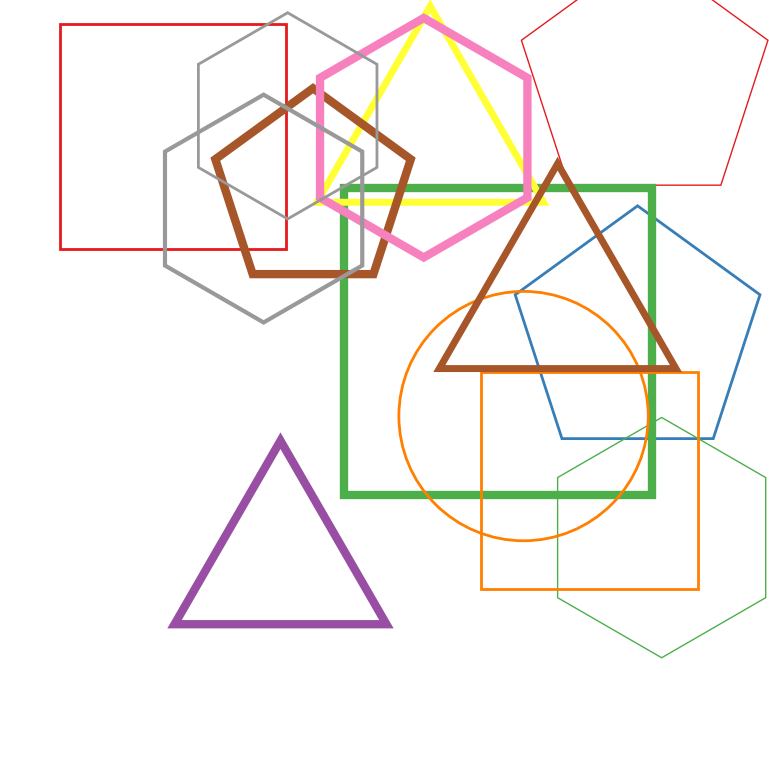[{"shape": "pentagon", "thickness": 0.5, "radius": 0.84, "center": [0.837, 0.896]}, {"shape": "square", "thickness": 1, "radius": 0.73, "center": [0.225, 0.823]}, {"shape": "pentagon", "thickness": 1, "radius": 0.84, "center": [0.828, 0.566]}, {"shape": "square", "thickness": 3, "radius": 1.0, "center": [0.647, 0.557]}, {"shape": "hexagon", "thickness": 0.5, "radius": 0.78, "center": [0.859, 0.302]}, {"shape": "triangle", "thickness": 3, "radius": 0.79, "center": [0.364, 0.269]}, {"shape": "circle", "thickness": 1, "radius": 0.81, "center": [0.68, 0.46]}, {"shape": "square", "thickness": 1, "radius": 0.7, "center": [0.765, 0.375]}, {"shape": "triangle", "thickness": 2.5, "radius": 0.85, "center": [0.559, 0.822]}, {"shape": "triangle", "thickness": 2.5, "radius": 0.89, "center": [0.724, 0.61]}, {"shape": "pentagon", "thickness": 3, "radius": 0.67, "center": [0.407, 0.752]}, {"shape": "hexagon", "thickness": 3, "radius": 0.78, "center": [0.55, 0.821]}, {"shape": "hexagon", "thickness": 1, "radius": 0.67, "center": [0.374, 0.85]}, {"shape": "hexagon", "thickness": 1.5, "radius": 0.74, "center": [0.342, 0.729]}]